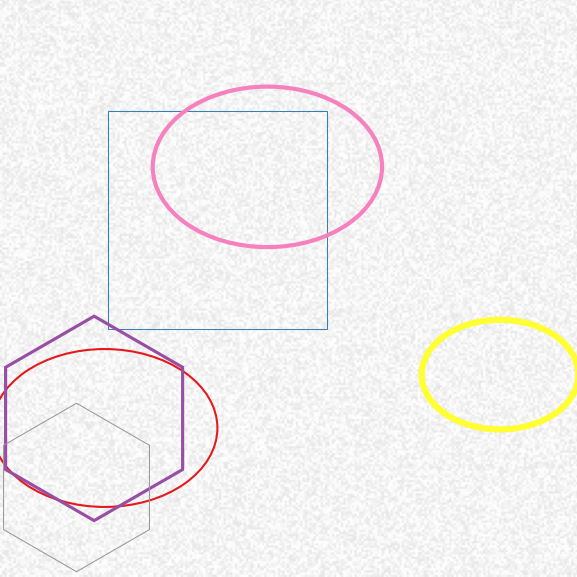[{"shape": "oval", "thickness": 1, "radius": 0.98, "center": [0.181, 0.258]}, {"shape": "square", "thickness": 0.5, "radius": 0.95, "center": [0.376, 0.618]}, {"shape": "hexagon", "thickness": 1.5, "radius": 0.88, "center": [0.163, 0.275]}, {"shape": "oval", "thickness": 3, "radius": 0.68, "center": [0.866, 0.35]}, {"shape": "oval", "thickness": 2, "radius": 0.99, "center": [0.463, 0.71]}, {"shape": "hexagon", "thickness": 0.5, "radius": 0.73, "center": [0.132, 0.155]}]